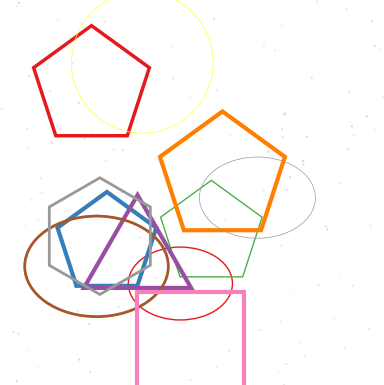[{"shape": "oval", "thickness": 1, "radius": 0.68, "center": [0.469, 0.264]}, {"shape": "pentagon", "thickness": 2.5, "radius": 0.79, "center": [0.238, 0.775]}, {"shape": "pentagon", "thickness": 3, "radius": 0.67, "center": [0.278, 0.367]}, {"shape": "pentagon", "thickness": 1, "radius": 0.69, "center": [0.549, 0.393]}, {"shape": "triangle", "thickness": 3, "radius": 0.8, "center": [0.357, 0.333]}, {"shape": "pentagon", "thickness": 3, "radius": 0.85, "center": [0.578, 0.54]}, {"shape": "circle", "thickness": 0.5, "radius": 0.92, "center": [0.37, 0.838]}, {"shape": "oval", "thickness": 2, "radius": 0.93, "center": [0.251, 0.308]}, {"shape": "square", "thickness": 3, "radius": 0.69, "center": [0.495, 0.103]}, {"shape": "hexagon", "thickness": 2, "radius": 0.76, "center": [0.259, 0.387]}, {"shape": "oval", "thickness": 0.5, "radius": 0.75, "center": [0.669, 0.487]}]